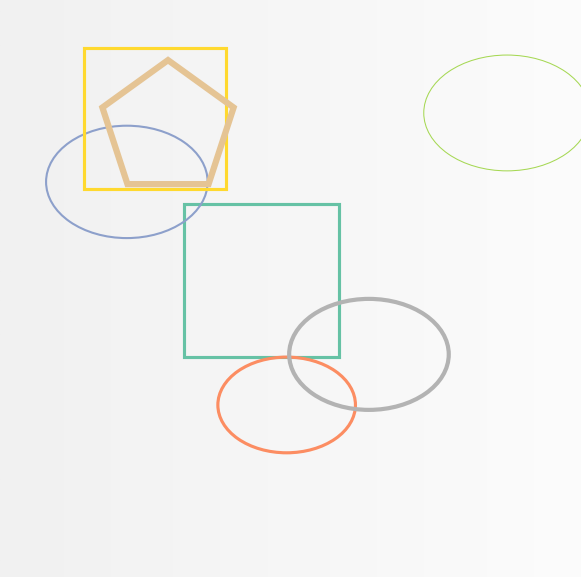[{"shape": "square", "thickness": 1.5, "radius": 0.66, "center": [0.45, 0.513]}, {"shape": "oval", "thickness": 1.5, "radius": 0.59, "center": [0.493, 0.298]}, {"shape": "oval", "thickness": 1, "radius": 0.69, "center": [0.218, 0.684]}, {"shape": "oval", "thickness": 0.5, "radius": 0.72, "center": [0.872, 0.804]}, {"shape": "square", "thickness": 1.5, "radius": 0.61, "center": [0.267, 0.795]}, {"shape": "pentagon", "thickness": 3, "radius": 0.59, "center": [0.289, 0.776]}, {"shape": "oval", "thickness": 2, "radius": 0.69, "center": [0.635, 0.385]}]